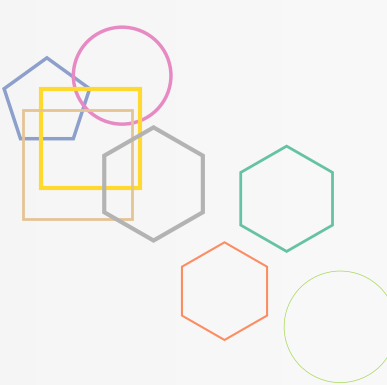[{"shape": "hexagon", "thickness": 2, "radius": 0.68, "center": [0.74, 0.484]}, {"shape": "hexagon", "thickness": 1.5, "radius": 0.63, "center": [0.579, 0.244]}, {"shape": "pentagon", "thickness": 2.5, "radius": 0.58, "center": [0.121, 0.734]}, {"shape": "circle", "thickness": 2.5, "radius": 0.63, "center": [0.315, 0.803]}, {"shape": "circle", "thickness": 0.5, "radius": 0.72, "center": [0.878, 0.151]}, {"shape": "square", "thickness": 3, "radius": 0.64, "center": [0.234, 0.64]}, {"shape": "square", "thickness": 2, "radius": 0.71, "center": [0.2, 0.572]}, {"shape": "hexagon", "thickness": 3, "radius": 0.73, "center": [0.396, 0.522]}]